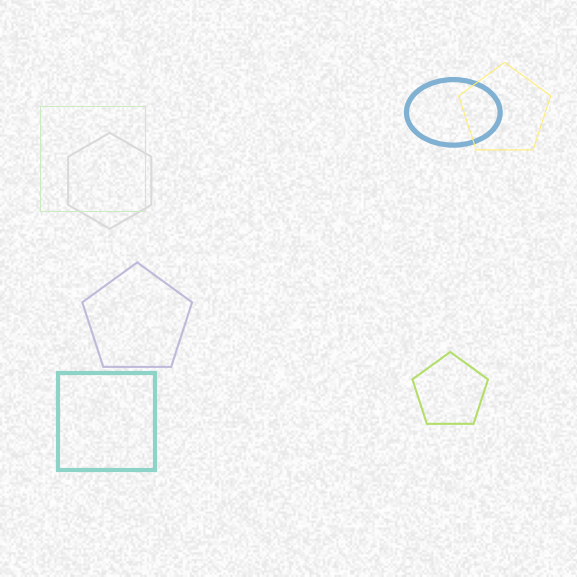[{"shape": "square", "thickness": 2, "radius": 0.42, "center": [0.184, 0.27]}, {"shape": "pentagon", "thickness": 1, "radius": 0.5, "center": [0.238, 0.445]}, {"shape": "oval", "thickness": 2.5, "radius": 0.41, "center": [0.785, 0.805]}, {"shape": "pentagon", "thickness": 1, "radius": 0.34, "center": [0.78, 0.321]}, {"shape": "hexagon", "thickness": 1, "radius": 0.42, "center": [0.19, 0.686]}, {"shape": "square", "thickness": 0.5, "radius": 0.46, "center": [0.16, 0.725]}, {"shape": "pentagon", "thickness": 0.5, "radius": 0.42, "center": [0.874, 0.807]}]